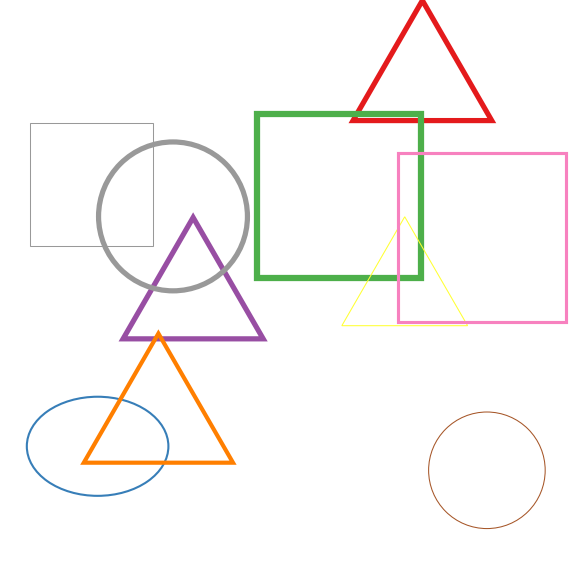[{"shape": "triangle", "thickness": 2.5, "radius": 0.69, "center": [0.731, 0.86]}, {"shape": "oval", "thickness": 1, "radius": 0.61, "center": [0.169, 0.226]}, {"shape": "square", "thickness": 3, "radius": 0.71, "center": [0.586, 0.659]}, {"shape": "triangle", "thickness": 2.5, "radius": 0.7, "center": [0.334, 0.482]}, {"shape": "triangle", "thickness": 2, "radius": 0.75, "center": [0.274, 0.273]}, {"shape": "triangle", "thickness": 0.5, "radius": 0.63, "center": [0.701, 0.498]}, {"shape": "circle", "thickness": 0.5, "radius": 0.5, "center": [0.843, 0.185]}, {"shape": "square", "thickness": 1.5, "radius": 0.73, "center": [0.835, 0.588]}, {"shape": "square", "thickness": 0.5, "radius": 0.53, "center": [0.159, 0.68]}, {"shape": "circle", "thickness": 2.5, "radius": 0.64, "center": [0.3, 0.624]}]